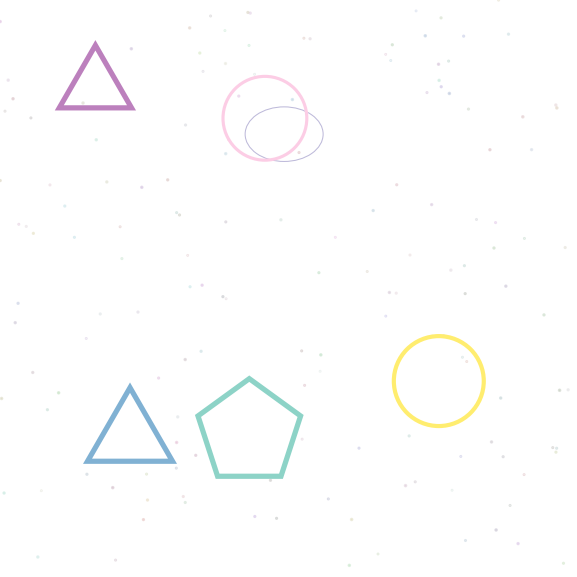[{"shape": "pentagon", "thickness": 2.5, "radius": 0.47, "center": [0.432, 0.25]}, {"shape": "oval", "thickness": 0.5, "radius": 0.34, "center": [0.492, 0.767]}, {"shape": "triangle", "thickness": 2.5, "radius": 0.42, "center": [0.225, 0.243]}, {"shape": "circle", "thickness": 1.5, "radius": 0.36, "center": [0.459, 0.794]}, {"shape": "triangle", "thickness": 2.5, "radius": 0.36, "center": [0.165, 0.848]}, {"shape": "circle", "thickness": 2, "radius": 0.39, "center": [0.76, 0.339]}]